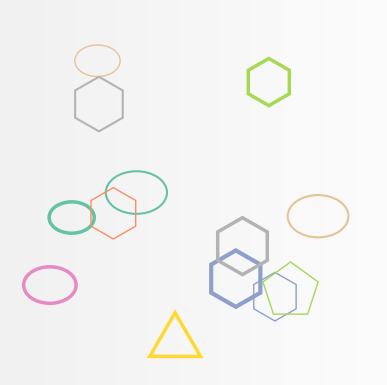[{"shape": "oval", "thickness": 1.5, "radius": 0.39, "center": [0.352, 0.5]}, {"shape": "oval", "thickness": 2.5, "radius": 0.29, "center": [0.185, 0.435]}, {"shape": "hexagon", "thickness": 1, "radius": 0.33, "center": [0.292, 0.446]}, {"shape": "hexagon", "thickness": 3, "radius": 0.37, "center": [0.609, 0.276]}, {"shape": "hexagon", "thickness": 1, "radius": 0.32, "center": [0.71, 0.229]}, {"shape": "oval", "thickness": 2.5, "radius": 0.34, "center": [0.129, 0.26]}, {"shape": "hexagon", "thickness": 2.5, "radius": 0.31, "center": [0.694, 0.787]}, {"shape": "pentagon", "thickness": 1, "radius": 0.37, "center": [0.75, 0.245]}, {"shape": "triangle", "thickness": 2.5, "radius": 0.38, "center": [0.452, 0.112]}, {"shape": "oval", "thickness": 1.5, "radius": 0.39, "center": [0.821, 0.438]}, {"shape": "oval", "thickness": 1, "radius": 0.29, "center": [0.252, 0.842]}, {"shape": "hexagon", "thickness": 2.5, "radius": 0.37, "center": [0.626, 0.361]}, {"shape": "hexagon", "thickness": 1.5, "radius": 0.35, "center": [0.255, 0.73]}]